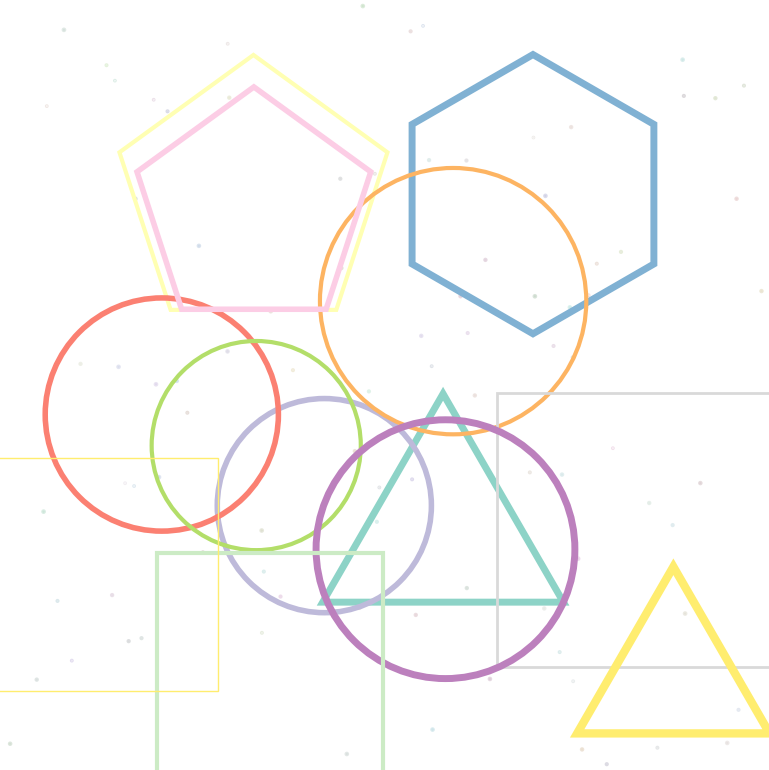[{"shape": "triangle", "thickness": 2.5, "radius": 0.9, "center": [0.575, 0.308]}, {"shape": "pentagon", "thickness": 1.5, "radius": 0.91, "center": [0.329, 0.746]}, {"shape": "circle", "thickness": 2, "radius": 0.7, "center": [0.421, 0.343]}, {"shape": "circle", "thickness": 2, "radius": 0.76, "center": [0.21, 0.462]}, {"shape": "hexagon", "thickness": 2.5, "radius": 0.91, "center": [0.692, 0.748]}, {"shape": "circle", "thickness": 1.5, "radius": 0.86, "center": [0.588, 0.609]}, {"shape": "circle", "thickness": 1.5, "radius": 0.68, "center": [0.333, 0.421]}, {"shape": "pentagon", "thickness": 2, "radius": 0.8, "center": [0.33, 0.727]}, {"shape": "square", "thickness": 1, "radius": 0.89, "center": [0.823, 0.312]}, {"shape": "circle", "thickness": 2.5, "radius": 0.84, "center": [0.579, 0.287]}, {"shape": "square", "thickness": 1.5, "radius": 0.73, "center": [0.35, 0.135]}, {"shape": "triangle", "thickness": 3, "radius": 0.72, "center": [0.875, 0.12]}, {"shape": "square", "thickness": 0.5, "radius": 0.76, "center": [0.132, 0.254]}]